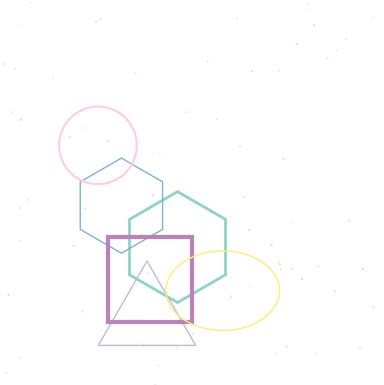[{"shape": "hexagon", "thickness": 2, "radius": 0.72, "center": [0.461, 0.358]}, {"shape": "triangle", "thickness": 1, "radius": 0.73, "center": [0.382, 0.176]}, {"shape": "hexagon", "thickness": 1, "radius": 0.62, "center": [0.315, 0.466]}, {"shape": "circle", "thickness": 1.5, "radius": 0.5, "center": [0.255, 0.622]}, {"shape": "square", "thickness": 3, "radius": 0.55, "center": [0.39, 0.274]}, {"shape": "oval", "thickness": 1, "radius": 0.74, "center": [0.579, 0.245]}]